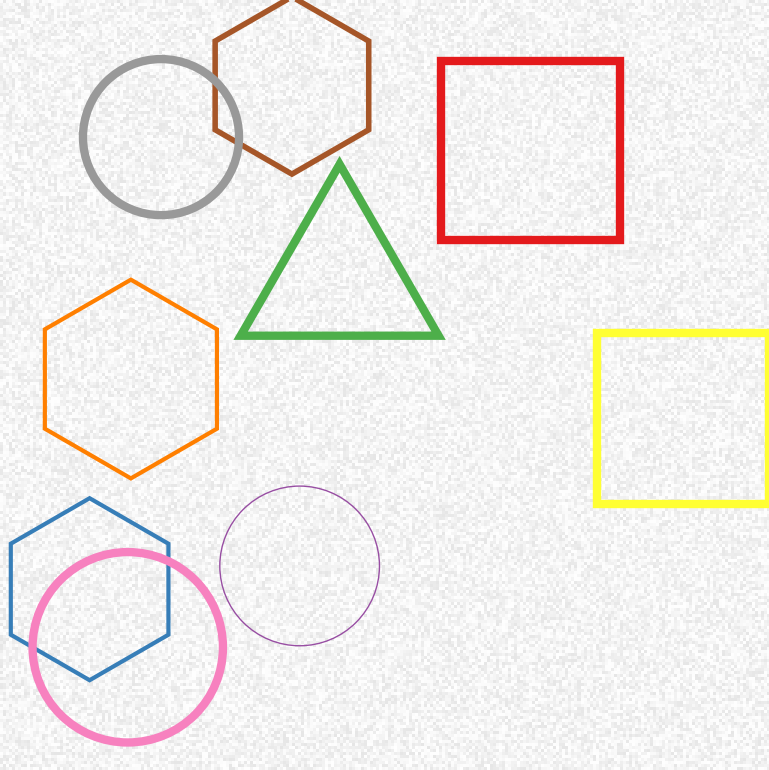[{"shape": "square", "thickness": 3, "radius": 0.58, "center": [0.689, 0.805]}, {"shape": "hexagon", "thickness": 1.5, "radius": 0.59, "center": [0.116, 0.235]}, {"shape": "triangle", "thickness": 3, "radius": 0.74, "center": [0.441, 0.638]}, {"shape": "circle", "thickness": 0.5, "radius": 0.52, "center": [0.389, 0.265]}, {"shape": "hexagon", "thickness": 1.5, "radius": 0.65, "center": [0.17, 0.508]}, {"shape": "square", "thickness": 3, "radius": 0.56, "center": [0.887, 0.456]}, {"shape": "hexagon", "thickness": 2, "radius": 0.58, "center": [0.379, 0.889]}, {"shape": "circle", "thickness": 3, "radius": 0.62, "center": [0.166, 0.159]}, {"shape": "circle", "thickness": 3, "radius": 0.51, "center": [0.209, 0.822]}]